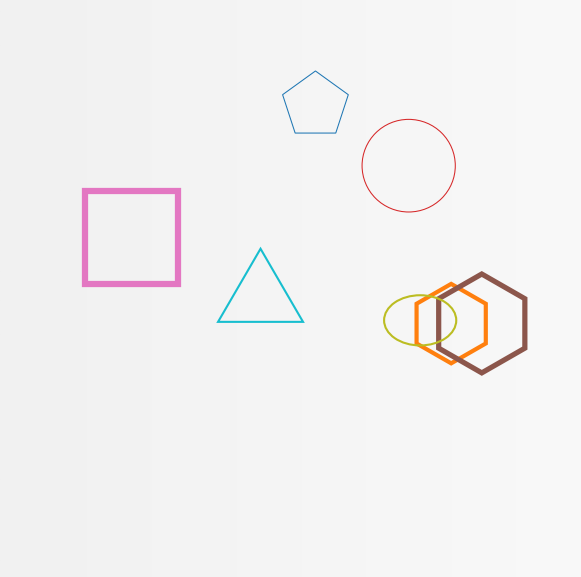[{"shape": "pentagon", "thickness": 0.5, "radius": 0.3, "center": [0.543, 0.817]}, {"shape": "hexagon", "thickness": 2, "radius": 0.34, "center": [0.776, 0.439]}, {"shape": "circle", "thickness": 0.5, "radius": 0.4, "center": [0.703, 0.712]}, {"shape": "hexagon", "thickness": 2.5, "radius": 0.43, "center": [0.829, 0.439]}, {"shape": "square", "thickness": 3, "radius": 0.4, "center": [0.227, 0.588]}, {"shape": "oval", "thickness": 1, "radius": 0.31, "center": [0.723, 0.444]}, {"shape": "triangle", "thickness": 1, "radius": 0.42, "center": [0.448, 0.484]}]